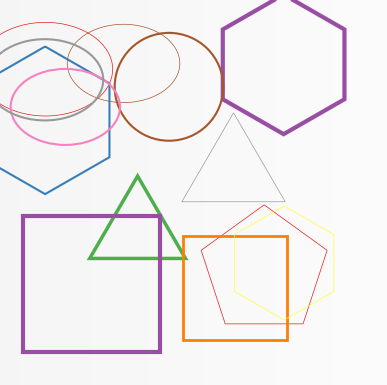[{"shape": "pentagon", "thickness": 0.5, "radius": 0.85, "center": [0.682, 0.297]}, {"shape": "oval", "thickness": 0.5, "radius": 0.87, "center": [0.117, 0.82]}, {"shape": "hexagon", "thickness": 1.5, "radius": 0.96, "center": [0.116, 0.688]}, {"shape": "triangle", "thickness": 2.5, "radius": 0.71, "center": [0.355, 0.4]}, {"shape": "hexagon", "thickness": 3, "radius": 0.91, "center": [0.732, 0.833]}, {"shape": "square", "thickness": 3, "radius": 0.88, "center": [0.237, 0.263]}, {"shape": "square", "thickness": 2, "radius": 0.67, "center": [0.606, 0.252]}, {"shape": "hexagon", "thickness": 0.5, "radius": 0.74, "center": [0.733, 0.317]}, {"shape": "circle", "thickness": 1.5, "radius": 0.7, "center": [0.436, 0.775]}, {"shape": "oval", "thickness": 0.5, "radius": 0.73, "center": [0.319, 0.835]}, {"shape": "oval", "thickness": 1.5, "radius": 0.7, "center": [0.169, 0.722]}, {"shape": "oval", "thickness": 1.5, "radius": 0.75, "center": [0.116, 0.793]}, {"shape": "triangle", "thickness": 0.5, "radius": 0.77, "center": [0.603, 0.553]}]